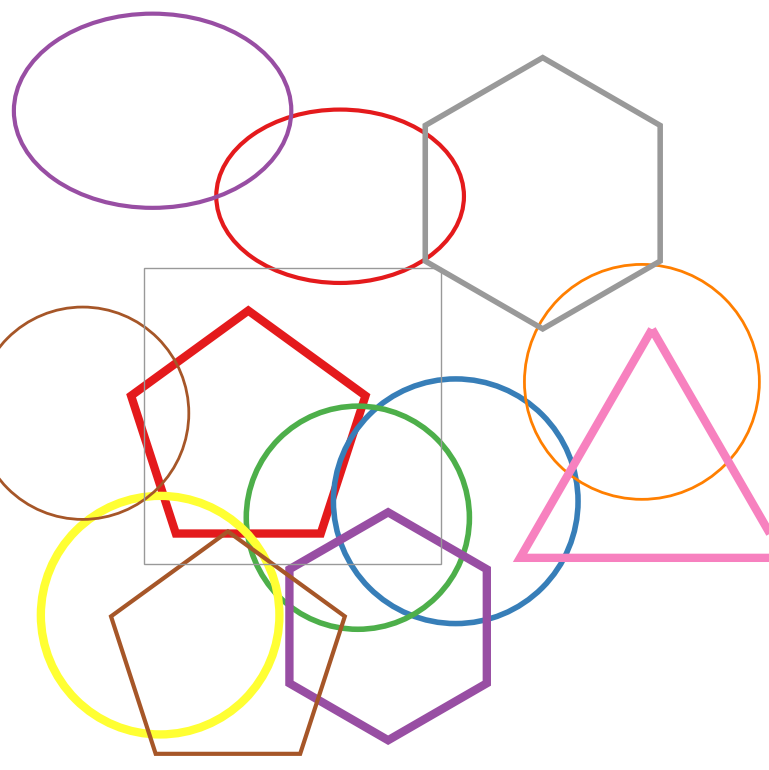[{"shape": "oval", "thickness": 1.5, "radius": 0.8, "center": [0.442, 0.745]}, {"shape": "pentagon", "thickness": 3, "radius": 0.8, "center": [0.322, 0.437]}, {"shape": "circle", "thickness": 2, "radius": 0.79, "center": [0.592, 0.349]}, {"shape": "circle", "thickness": 2, "radius": 0.72, "center": [0.465, 0.328]}, {"shape": "oval", "thickness": 1.5, "radius": 0.9, "center": [0.198, 0.856]}, {"shape": "hexagon", "thickness": 3, "radius": 0.74, "center": [0.504, 0.187]}, {"shape": "circle", "thickness": 1, "radius": 0.76, "center": [0.834, 0.504]}, {"shape": "circle", "thickness": 3, "radius": 0.77, "center": [0.208, 0.201]}, {"shape": "pentagon", "thickness": 1.5, "radius": 0.8, "center": [0.296, 0.15]}, {"shape": "circle", "thickness": 1, "radius": 0.69, "center": [0.107, 0.463]}, {"shape": "triangle", "thickness": 3, "radius": 0.99, "center": [0.847, 0.374]}, {"shape": "hexagon", "thickness": 2, "radius": 0.88, "center": [0.705, 0.749]}, {"shape": "square", "thickness": 0.5, "radius": 0.96, "center": [0.38, 0.459]}]